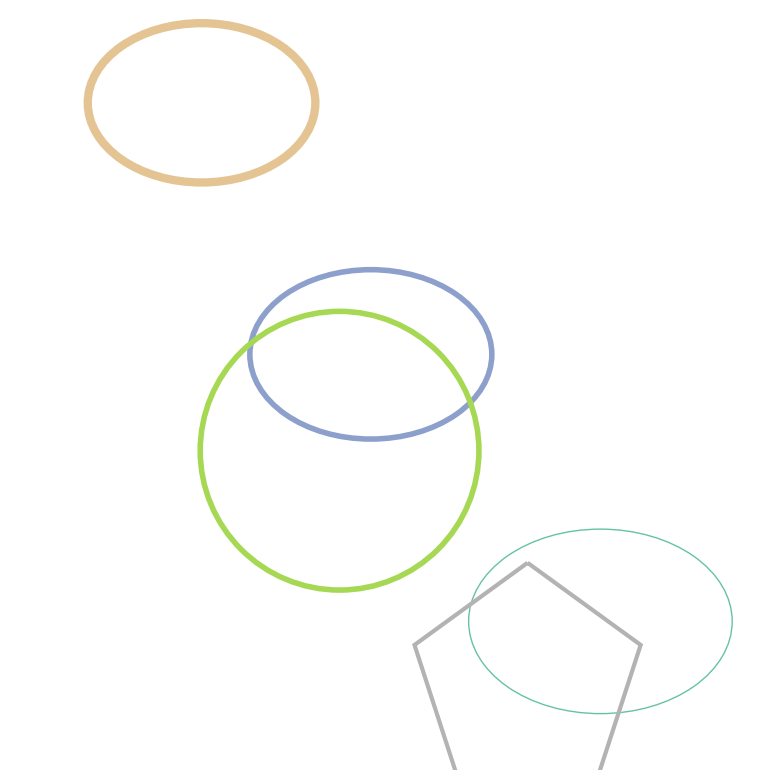[{"shape": "oval", "thickness": 0.5, "radius": 0.86, "center": [0.78, 0.193]}, {"shape": "oval", "thickness": 2, "radius": 0.79, "center": [0.482, 0.54]}, {"shape": "circle", "thickness": 2, "radius": 0.9, "center": [0.441, 0.415]}, {"shape": "oval", "thickness": 3, "radius": 0.74, "center": [0.262, 0.866]}, {"shape": "pentagon", "thickness": 1.5, "radius": 0.77, "center": [0.685, 0.115]}]